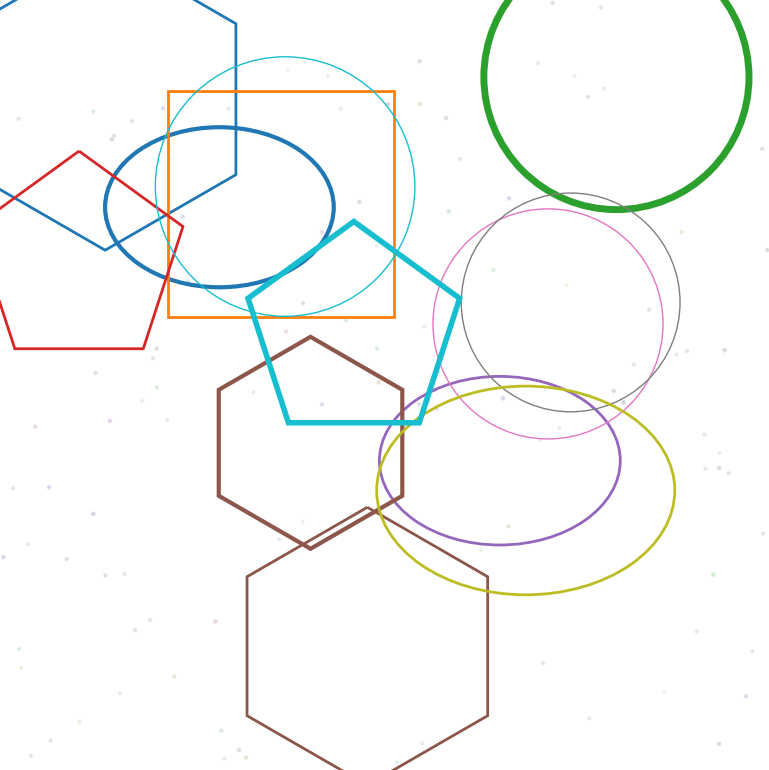[{"shape": "hexagon", "thickness": 1, "radius": 0.98, "center": [0.137, 0.871]}, {"shape": "oval", "thickness": 1.5, "radius": 0.74, "center": [0.285, 0.731]}, {"shape": "square", "thickness": 1, "radius": 0.73, "center": [0.364, 0.736]}, {"shape": "circle", "thickness": 2.5, "radius": 0.86, "center": [0.801, 0.9]}, {"shape": "pentagon", "thickness": 1, "radius": 0.71, "center": [0.103, 0.662]}, {"shape": "oval", "thickness": 1, "radius": 0.78, "center": [0.649, 0.402]}, {"shape": "hexagon", "thickness": 1.5, "radius": 0.69, "center": [0.403, 0.425]}, {"shape": "hexagon", "thickness": 1, "radius": 0.9, "center": [0.477, 0.161]}, {"shape": "circle", "thickness": 0.5, "radius": 0.75, "center": [0.712, 0.579]}, {"shape": "circle", "thickness": 0.5, "radius": 0.71, "center": [0.741, 0.607]}, {"shape": "oval", "thickness": 1, "radius": 0.97, "center": [0.683, 0.363]}, {"shape": "circle", "thickness": 0.5, "radius": 0.84, "center": [0.37, 0.758]}, {"shape": "pentagon", "thickness": 2, "radius": 0.72, "center": [0.46, 0.568]}]